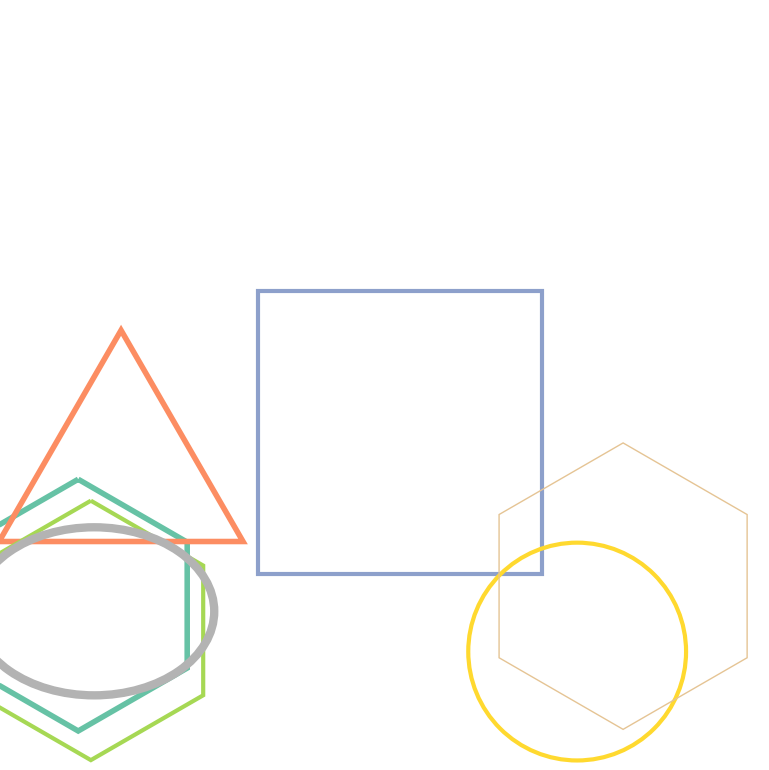[{"shape": "hexagon", "thickness": 2, "radius": 0.82, "center": [0.102, 0.214]}, {"shape": "triangle", "thickness": 2, "radius": 0.91, "center": [0.157, 0.388]}, {"shape": "square", "thickness": 1.5, "radius": 0.92, "center": [0.519, 0.438]}, {"shape": "hexagon", "thickness": 1.5, "radius": 0.84, "center": [0.118, 0.181]}, {"shape": "circle", "thickness": 1.5, "radius": 0.71, "center": [0.75, 0.154]}, {"shape": "hexagon", "thickness": 0.5, "radius": 0.93, "center": [0.809, 0.239]}, {"shape": "oval", "thickness": 3, "radius": 0.78, "center": [0.122, 0.206]}]